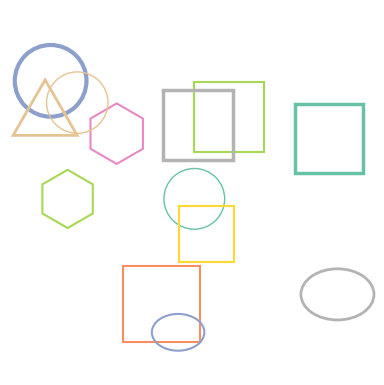[{"shape": "circle", "thickness": 1, "radius": 0.39, "center": [0.505, 0.483]}, {"shape": "square", "thickness": 2.5, "radius": 0.44, "center": [0.854, 0.64]}, {"shape": "square", "thickness": 1.5, "radius": 0.5, "center": [0.419, 0.211]}, {"shape": "oval", "thickness": 1.5, "radius": 0.34, "center": [0.463, 0.137]}, {"shape": "circle", "thickness": 3, "radius": 0.47, "center": [0.131, 0.79]}, {"shape": "hexagon", "thickness": 1.5, "radius": 0.39, "center": [0.303, 0.653]}, {"shape": "square", "thickness": 1.5, "radius": 0.45, "center": [0.594, 0.697]}, {"shape": "hexagon", "thickness": 1.5, "radius": 0.38, "center": [0.176, 0.483]}, {"shape": "square", "thickness": 1.5, "radius": 0.36, "center": [0.537, 0.392]}, {"shape": "triangle", "thickness": 2, "radius": 0.48, "center": [0.117, 0.696]}, {"shape": "circle", "thickness": 1, "radius": 0.4, "center": [0.201, 0.733]}, {"shape": "oval", "thickness": 2, "radius": 0.47, "center": [0.877, 0.235]}, {"shape": "square", "thickness": 2.5, "radius": 0.45, "center": [0.514, 0.675]}]